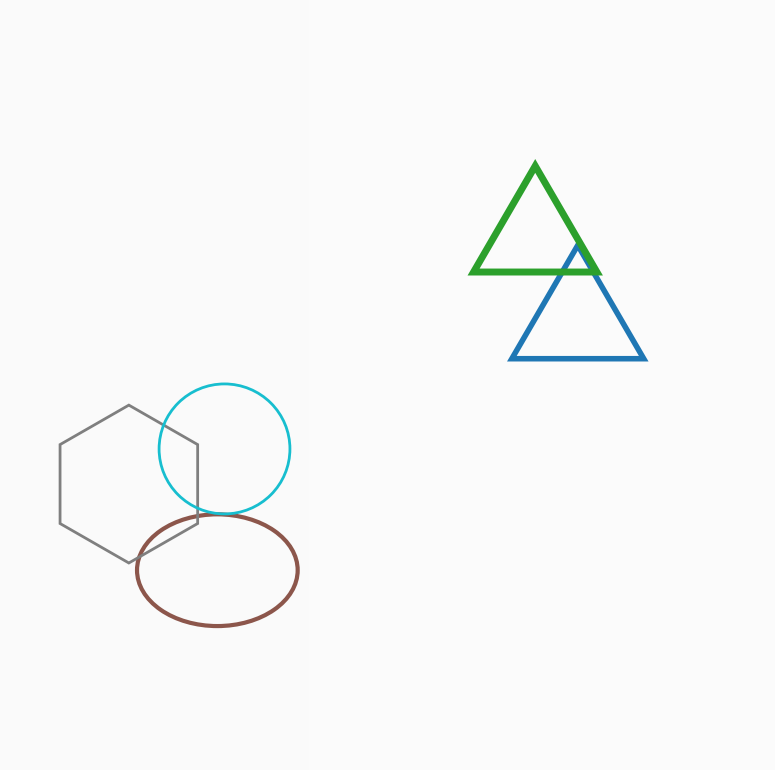[{"shape": "triangle", "thickness": 2, "radius": 0.49, "center": [0.746, 0.583]}, {"shape": "triangle", "thickness": 2.5, "radius": 0.46, "center": [0.691, 0.693]}, {"shape": "oval", "thickness": 1.5, "radius": 0.52, "center": [0.28, 0.259]}, {"shape": "hexagon", "thickness": 1, "radius": 0.51, "center": [0.166, 0.371]}, {"shape": "circle", "thickness": 1, "radius": 0.42, "center": [0.29, 0.417]}]